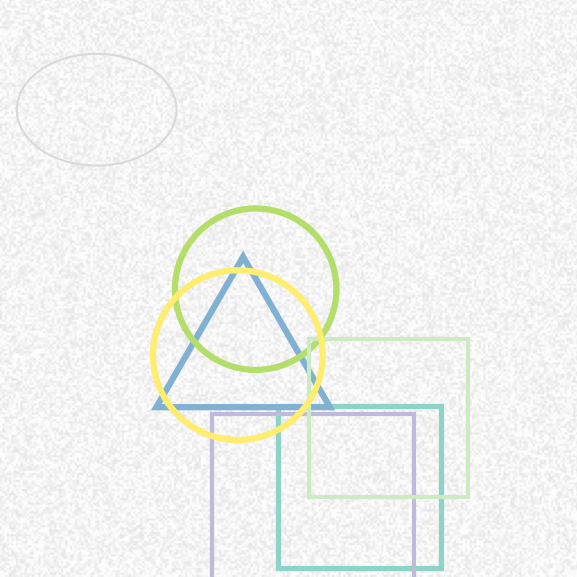[{"shape": "square", "thickness": 2.5, "radius": 0.7, "center": [0.622, 0.156]}, {"shape": "square", "thickness": 2, "radius": 0.88, "center": [0.542, 0.106]}, {"shape": "triangle", "thickness": 3, "radius": 0.87, "center": [0.421, 0.381]}, {"shape": "circle", "thickness": 3, "radius": 0.7, "center": [0.443, 0.498]}, {"shape": "oval", "thickness": 1, "radius": 0.69, "center": [0.167, 0.809]}, {"shape": "square", "thickness": 2, "radius": 0.69, "center": [0.673, 0.275]}, {"shape": "circle", "thickness": 3, "radius": 0.73, "center": [0.412, 0.384]}]